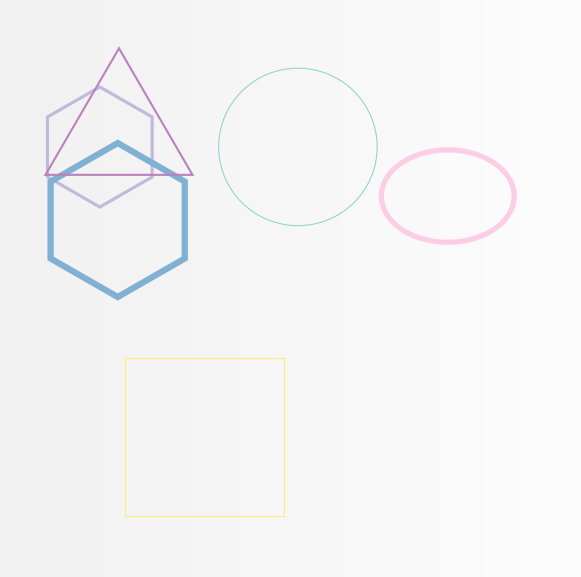[{"shape": "circle", "thickness": 0.5, "radius": 0.68, "center": [0.513, 0.745]}, {"shape": "hexagon", "thickness": 1.5, "radius": 0.52, "center": [0.172, 0.745]}, {"shape": "hexagon", "thickness": 3, "radius": 0.67, "center": [0.202, 0.618]}, {"shape": "oval", "thickness": 2.5, "radius": 0.57, "center": [0.77, 0.66]}, {"shape": "triangle", "thickness": 1, "radius": 0.73, "center": [0.205, 0.769]}, {"shape": "square", "thickness": 0.5, "radius": 0.68, "center": [0.351, 0.242]}]